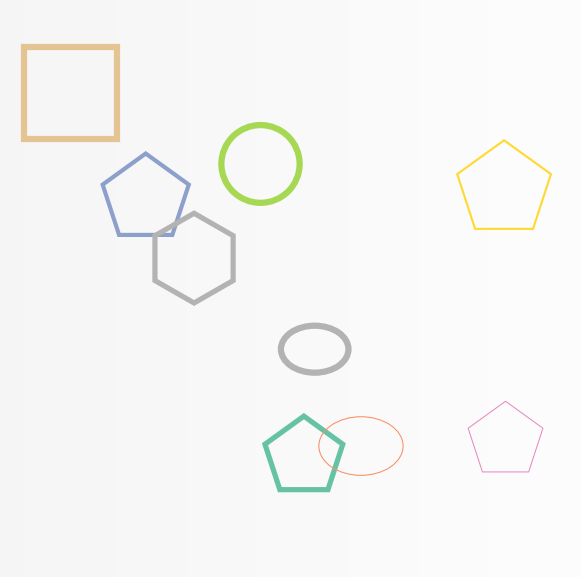[{"shape": "pentagon", "thickness": 2.5, "radius": 0.35, "center": [0.523, 0.208]}, {"shape": "oval", "thickness": 0.5, "radius": 0.36, "center": [0.621, 0.227]}, {"shape": "pentagon", "thickness": 2, "radius": 0.39, "center": [0.251, 0.655]}, {"shape": "pentagon", "thickness": 0.5, "radius": 0.34, "center": [0.87, 0.237]}, {"shape": "circle", "thickness": 3, "radius": 0.34, "center": [0.448, 0.715]}, {"shape": "pentagon", "thickness": 1, "radius": 0.42, "center": [0.867, 0.671]}, {"shape": "square", "thickness": 3, "radius": 0.4, "center": [0.122, 0.838]}, {"shape": "hexagon", "thickness": 2.5, "radius": 0.39, "center": [0.334, 0.552]}, {"shape": "oval", "thickness": 3, "radius": 0.29, "center": [0.541, 0.394]}]